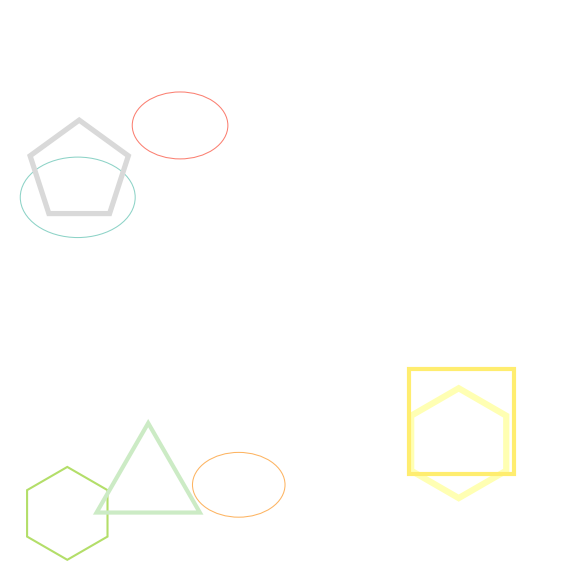[{"shape": "oval", "thickness": 0.5, "radius": 0.5, "center": [0.135, 0.657]}, {"shape": "hexagon", "thickness": 3, "radius": 0.48, "center": [0.794, 0.232]}, {"shape": "oval", "thickness": 0.5, "radius": 0.41, "center": [0.312, 0.782]}, {"shape": "oval", "thickness": 0.5, "radius": 0.4, "center": [0.413, 0.16]}, {"shape": "hexagon", "thickness": 1, "radius": 0.4, "center": [0.117, 0.11]}, {"shape": "pentagon", "thickness": 2.5, "radius": 0.45, "center": [0.137, 0.702]}, {"shape": "triangle", "thickness": 2, "radius": 0.52, "center": [0.257, 0.163]}, {"shape": "square", "thickness": 2, "radius": 0.45, "center": [0.8, 0.269]}]